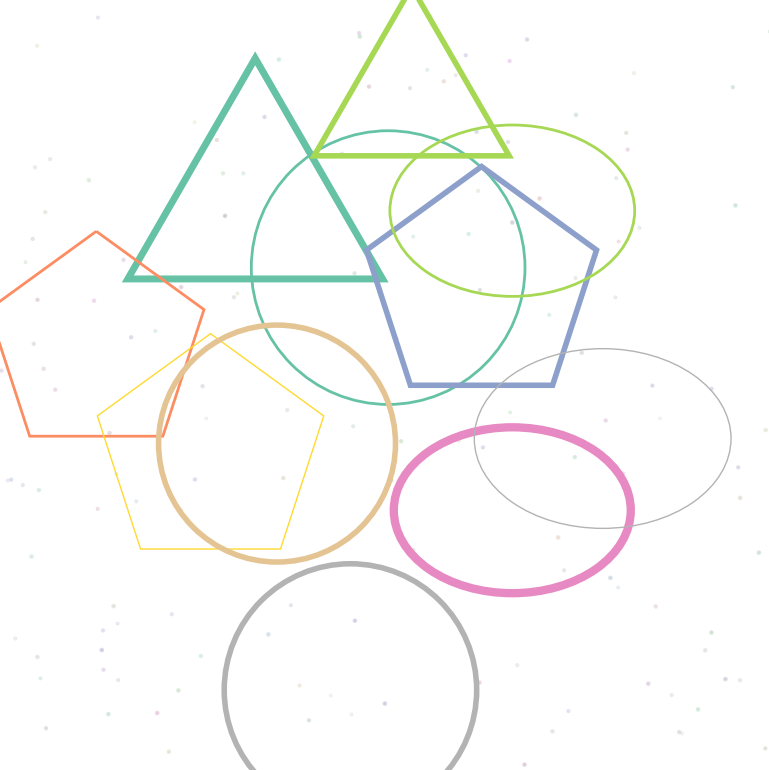[{"shape": "triangle", "thickness": 2.5, "radius": 0.96, "center": [0.331, 0.733]}, {"shape": "circle", "thickness": 1, "radius": 0.89, "center": [0.504, 0.652]}, {"shape": "pentagon", "thickness": 1, "radius": 0.74, "center": [0.125, 0.553]}, {"shape": "pentagon", "thickness": 2, "radius": 0.79, "center": [0.625, 0.627]}, {"shape": "oval", "thickness": 3, "radius": 0.77, "center": [0.665, 0.337]}, {"shape": "oval", "thickness": 1, "radius": 0.79, "center": [0.665, 0.726]}, {"shape": "triangle", "thickness": 2, "radius": 0.73, "center": [0.535, 0.871]}, {"shape": "pentagon", "thickness": 0.5, "radius": 0.77, "center": [0.273, 0.412]}, {"shape": "circle", "thickness": 2, "radius": 0.77, "center": [0.36, 0.424]}, {"shape": "oval", "thickness": 0.5, "radius": 0.83, "center": [0.783, 0.431]}, {"shape": "circle", "thickness": 2, "radius": 0.82, "center": [0.455, 0.104]}]